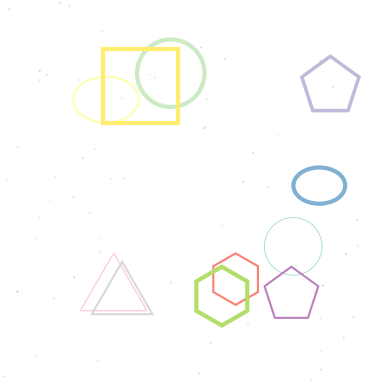[{"shape": "circle", "thickness": 0.5, "radius": 0.37, "center": [0.762, 0.36]}, {"shape": "oval", "thickness": 1.5, "radius": 0.43, "center": [0.275, 0.741]}, {"shape": "pentagon", "thickness": 2.5, "radius": 0.39, "center": [0.858, 0.776]}, {"shape": "hexagon", "thickness": 1.5, "radius": 0.33, "center": [0.612, 0.275]}, {"shape": "oval", "thickness": 3, "radius": 0.34, "center": [0.829, 0.518]}, {"shape": "hexagon", "thickness": 3, "radius": 0.38, "center": [0.576, 0.231]}, {"shape": "triangle", "thickness": 1, "radius": 0.5, "center": [0.295, 0.243]}, {"shape": "triangle", "thickness": 1.5, "radius": 0.45, "center": [0.317, 0.229]}, {"shape": "pentagon", "thickness": 1.5, "radius": 0.37, "center": [0.757, 0.234]}, {"shape": "circle", "thickness": 3, "radius": 0.44, "center": [0.444, 0.81]}, {"shape": "square", "thickness": 3, "radius": 0.48, "center": [0.365, 0.777]}]